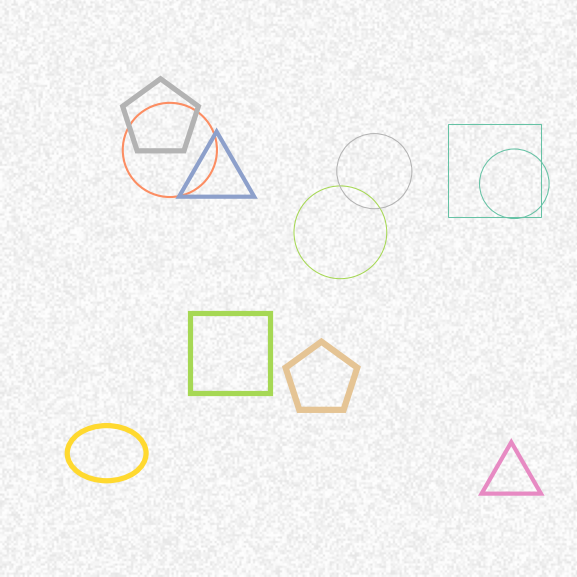[{"shape": "square", "thickness": 0.5, "radius": 0.4, "center": [0.856, 0.704]}, {"shape": "circle", "thickness": 0.5, "radius": 0.3, "center": [0.891, 0.681]}, {"shape": "circle", "thickness": 1, "radius": 0.41, "center": [0.294, 0.74]}, {"shape": "triangle", "thickness": 2, "radius": 0.38, "center": [0.375, 0.696]}, {"shape": "triangle", "thickness": 2, "radius": 0.3, "center": [0.885, 0.174]}, {"shape": "square", "thickness": 2.5, "radius": 0.34, "center": [0.398, 0.388]}, {"shape": "circle", "thickness": 0.5, "radius": 0.4, "center": [0.589, 0.597]}, {"shape": "oval", "thickness": 2.5, "radius": 0.34, "center": [0.185, 0.214]}, {"shape": "pentagon", "thickness": 3, "radius": 0.33, "center": [0.557, 0.342]}, {"shape": "pentagon", "thickness": 2.5, "radius": 0.34, "center": [0.278, 0.794]}, {"shape": "circle", "thickness": 0.5, "radius": 0.33, "center": [0.648, 0.703]}]